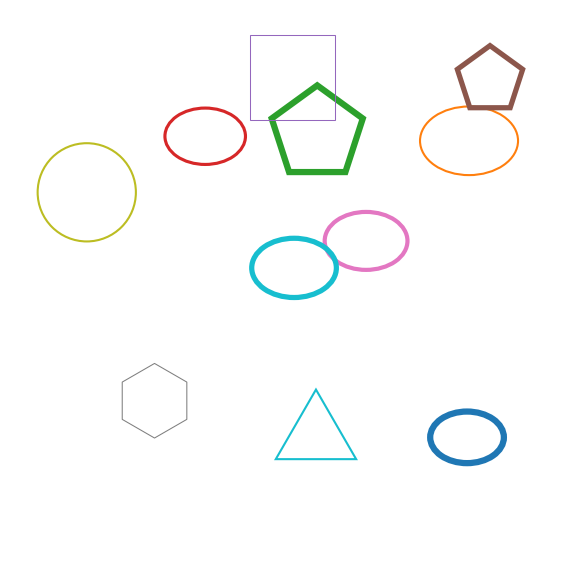[{"shape": "oval", "thickness": 3, "radius": 0.32, "center": [0.809, 0.242]}, {"shape": "oval", "thickness": 1, "radius": 0.42, "center": [0.812, 0.755]}, {"shape": "pentagon", "thickness": 3, "radius": 0.41, "center": [0.549, 0.768]}, {"shape": "oval", "thickness": 1.5, "radius": 0.35, "center": [0.355, 0.763]}, {"shape": "square", "thickness": 0.5, "radius": 0.37, "center": [0.506, 0.865]}, {"shape": "pentagon", "thickness": 2.5, "radius": 0.3, "center": [0.848, 0.861]}, {"shape": "oval", "thickness": 2, "radius": 0.36, "center": [0.634, 0.582]}, {"shape": "hexagon", "thickness": 0.5, "radius": 0.32, "center": [0.268, 0.305]}, {"shape": "circle", "thickness": 1, "radius": 0.43, "center": [0.15, 0.666]}, {"shape": "oval", "thickness": 2.5, "radius": 0.37, "center": [0.509, 0.535]}, {"shape": "triangle", "thickness": 1, "radius": 0.4, "center": [0.547, 0.244]}]